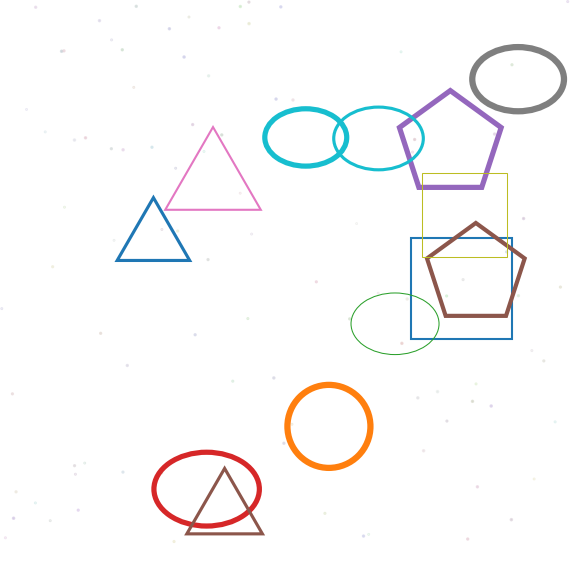[{"shape": "square", "thickness": 1, "radius": 0.44, "center": [0.799, 0.5]}, {"shape": "triangle", "thickness": 1.5, "radius": 0.36, "center": [0.266, 0.584]}, {"shape": "circle", "thickness": 3, "radius": 0.36, "center": [0.57, 0.261]}, {"shape": "oval", "thickness": 0.5, "radius": 0.38, "center": [0.684, 0.438]}, {"shape": "oval", "thickness": 2.5, "radius": 0.46, "center": [0.358, 0.152]}, {"shape": "pentagon", "thickness": 2.5, "radius": 0.46, "center": [0.78, 0.75]}, {"shape": "triangle", "thickness": 1.5, "radius": 0.38, "center": [0.389, 0.112]}, {"shape": "pentagon", "thickness": 2, "radius": 0.44, "center": [0.824, 0.524]}, {"shape": "triangle", "thickness": 1, "radius": 0.48, "center": [0.369, 0.684]}, {"shape": "oval", "thickness": 3, "radius": 0.4, "center": [0.897, 0.862]}, {"shape": "square", "thickness": 0.5, "radius": 0.37, "center": [0.804, 0.627]}, {"shape": "oval", "thickness": 1.5, "radius": 0.39, "center": [0.655, 0.759]}, {"shape": "oval", "thickness": 2.5, "radius": 0.35, "center": [0.529, 0.761]}]